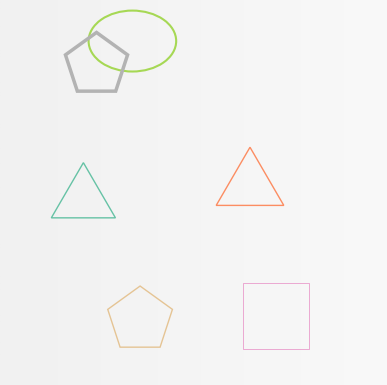[{"shape": "triangle", "thickness": 1, "radius": 0.48, "center": [0.215, 0.482]}, {"shape": "triangle", "thickness": 1, "radius": 0.5, "center": [0.645, 0.517]}, {"shape": "square", "thickness": 0.5, "radius": 0.42, "center": [0.712, 0.179]}, {"shape": "oval", "thickness": 1.5, "radius": 0.57, "center": [0.342, 0.893]}, {"shape": "pentagon", "thickness": 1, "radius": 0.44, "center": [0.362, 0.169]}, {"shape": "pentagon", "thickness": 2.5, "radius": 0.42, "center": [0.249, 0.831]}]